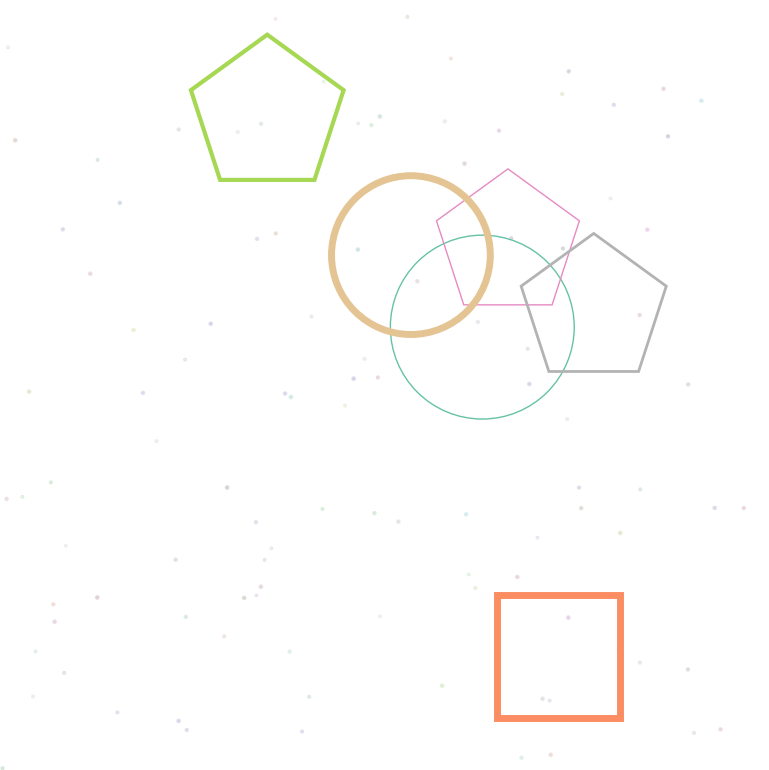[{"shape": "circle", "thickness": 0.5, "radius": 0.6, "center": [0.626, 0.575]}, {"shape": "square", "thickness": 2.5, "radius": 0.4, "center": [0.725, 0.148]}, {"shape": "pentagon", "thickness": 0.5, "radius": 0.49, "center": [0.66, 0.683]}, {"shape": "pentagon", "thickness": 1.5, "radius": 0.52, "center": [0.347, 0.851]}, {"shape": "circle", "thickness": 2.5, "radius": 0.52, "center": [0.534, 0.669]}, {"shape": "pentagon", "thickness": 1, "radius": 0.5, "center": [0.771, 0.598]}]